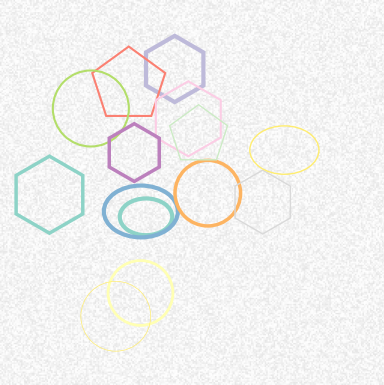[{"shape": "hexagon", "thickness": 2.5, "radius": 0.5, "center": [0.128, 0.494]}, {"shape": "oval", "thickness": 3, "radius": 0.34, "center": [0.379, 0.437]}, {"shape": "circle", "thickness": 2, "radius": 0.42, "center": [0.365, 0.239]}, {"shape": "hexagon", "thickness": 3, "radius": 0.43, "center": [0.454, 0.821]}, {"shape": "pentagon", "thickness": 1.5, "radius": 0.5, "center": [0.334, 0.779]}, {"shape": "oval", "thickness": 3, "radius": 0.48, "center": [0.366, 0.451]}, {"shape": "circle", "thickness": 2.5, "radius": 0.43, "center": [0.54, 0.498]}, {"shape": "circle", "thickness": 1.5, "radius": 0.49, "center": [0.236, 0.718]}, {"shape": "hexagon", "thickness": 1.5, "radius": 0.49, "center": [0.489, 0.691]}, {"shape": "hexagon", "thickness": 1, "radius": 0.41, "center": [0.682, 0.475]}, {"shape": "hexagon", "thickness": 2.5, "radius": 0.37, "center": [0.349, 0.604]}, {"shape": "pentagon", "thickness": 1, "radius": 0.4, "center": [0.516, 0.649]}, {"shape": "circle", "thickness": 0.5, "radius": 0.45, "center": [0.301, 0.179]}, {"shape": "oval", "thickness": 1, "radius": 0.45, "center": [0.739, 0.61]}]